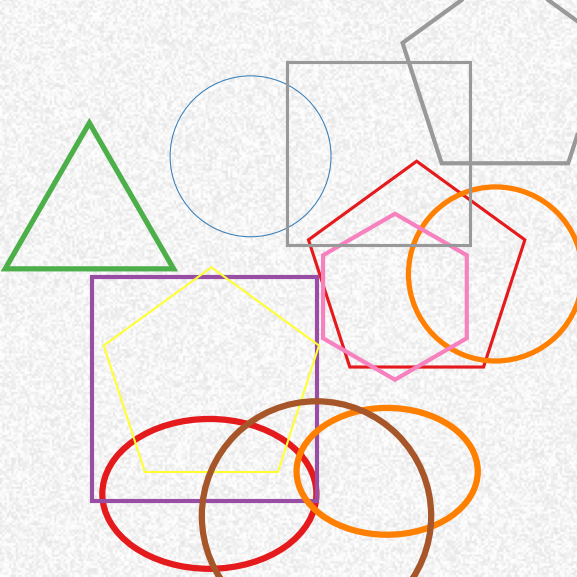[{"shape": "pentagon", "thickness": 1.5, "radius": 0.98, "center": [0.722, 0.523]}, {"shape": "oval", "thickness": 3, "radius": 0.93, "center": [0.362, 0.144]}, {"shape": "circle", "thickness": 0.5, "radius": 0.7, "center": [0.434, 0.728]}, {"shape": "triangle", "thickness": 2.5, "radius": 0.84, "center": [0.155, 0.618]}, {"shape": "square", "thickness": 2, "radius": 0.97, "center": [0.354, 0.326]}, {"shape": "oval", "thickness": 3, "radius": 0.78, "center": [0.67, 0.183]}, {"shape": "circle", "thickness": 2.5, "radius": 0.75, "center": [0.858, 0.525]}, {"shape": "pentagon", "thickness": 1, "radius": 0.98, "center": [0.366, 0.34]}, {"shape": "circle", "thickness": 3, "radius": 0.99, "center": [0.548, 0.106]}, {"shape": "hexagon", "thickness": 2, "radius": 0.72, "center": [0.684, 0.485]}, {"shape": "pentagon", "thickness": 2, "radius": 0.93, "center": [0.874, 0.867]}, {"shape": "square", "thickness": 1.5, "radius": 0.79, "center": [0.655, 0.733]}]